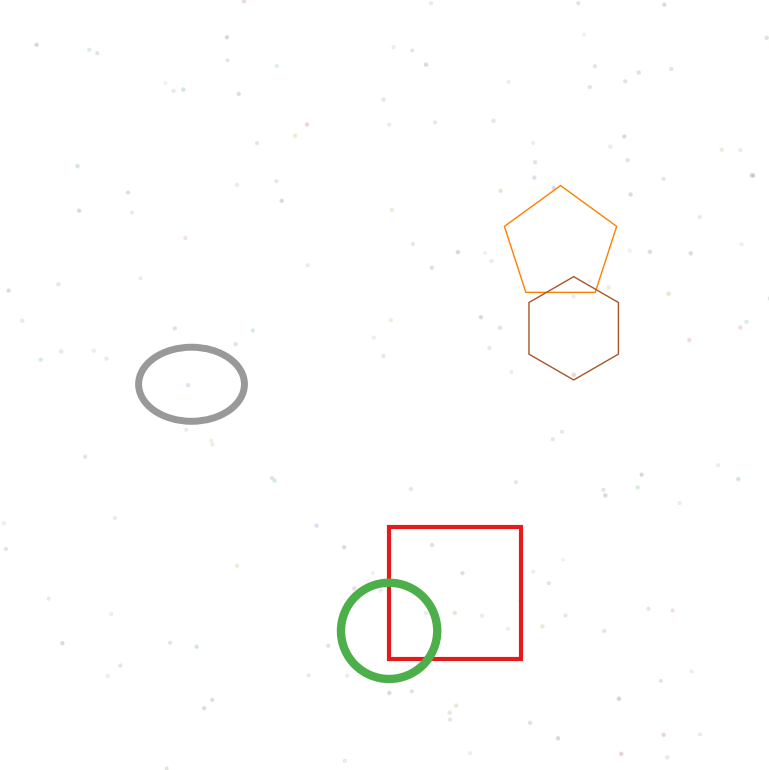[{"shape": "square", "thickness": 1.5, "radius": 0.43, "center": [0.591, 0.229]}, {"shape": "circle", "thickness": 3, "radius": 0.31, "center": [0.505, 0.181]}, {"shape": "pentagon", "thickness": 0.5, "radius": 0.38, "center": [0.728, 0.682]}, {"shape": "hexagon", "thickness": 0.5, "radius": 0.34, "center": [0.745, 0.574]}, {"shape": "oval", "thickness": 2.5, "radius": 0.34, "center": [0.249, 0.501]}]